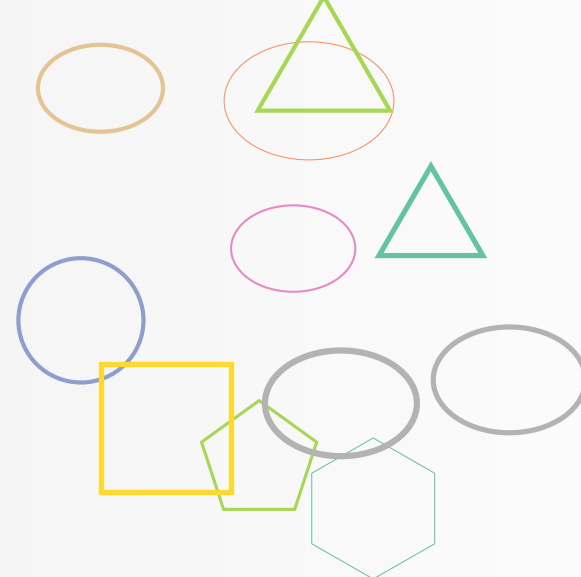[{"shape": "triangle", "thickness": 2.5, "radius": 0.52, "center": [0.741, 0.608]}, {"shape": "hexagon", "thickness": 0.5, "radius": 0.61, "center": [0.642, 0.119]}, {"shape": "oval", "thickness": 0.5, "radius": 0.73, "center": [0.532, 0.825]}, {"shape": "circle", "thickness": 2, "radius": 0.54, "center": [0.139, 0.444]}, {"shape": "oval", "thickness": 1, "radius": 0.53, "center": [0.504, 0.569]}, {"shape": "pentagon", "thickness": 1.5, "radius": 0.52, "center": [0.446, 0.201]}, {"shape": "triangle", "thickness": 2, "radius": 0.66, "center": [0.557, 0.873]}, {"shape": "square", "thickness": 2.5, "radius": 0.56, "center": [0.286, 0.258]}, {"shape": "oval", "thickness": 2, "radius": 0.54, "center": [0.173, 0.846]}, {"shape": "oval", "thickness": 3, "radius": 0.65, "center": [0.587, 0.301]}, {"shape": "oval", "thickness": 2.5, "radius": 0.65, "center": [0.876, 0.341]}]